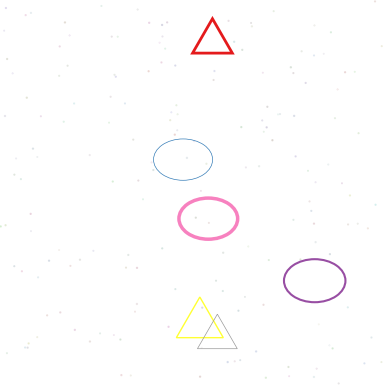[{"shape": "triangle", "thickness": 2, "radius": 0.3, "center": [0.552, 0.892]}, {"shape": "oval", "thickness": 0.5, "radius": 0.38, "center": [0.476, 0.585]}, {"shape": "oval", "thickness": 1.5, "radius": 0.4, "center": [0.817, 0.271]}, {"shape": "triangle", "thickness": 1, "radius": 0.35, "center": [0.519, 0.158]}, {"shape": "oval", "thickness": 2.5, "radius": 0.38, "center": [0.541, 0.432]}, {"shape": "triangle", "thickness": 0.5, "radius": 0.3, "center": [0.565, 0.124]}]